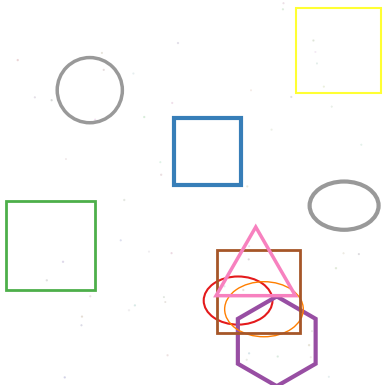[{"shape": "oval", "thickness": 1.5, "radius": 0.45, "center": [0.618, 0.219]}, {"shape": "square", "thickness": 3, "radius": 0.44, "center": [0.54, 0.607]}, {"shape": "square", "thickness": 2, "radius": 0.58, "center": [0.132, 0.363]}, {"shape": "hexagon", "thickness": 3, "radius": 0.58, "center": [0.719, 0.114]}, {"shape": "oval", "thickness": 1, "radius": 0.51, "center": [0.686, 0.197]}, {"shape": "square", "thickness": 1.5, "radius": 0.55, "center": [0.879, 0.869]}, {"shape": "square", "thickness": 2, "radius": 0.54, "center": [0.671, 0.242]}, {"shape": "triangle", "thickness": 2.5, "radius": 0.59, "center": [0.664, 0.291]}, {"shape": "circle", "thickness": 2.5, "radius": 0.42, "center": [0.233, 0.766]}, {"shape": "oval", "thickness": 3, "radius": 0.45, "center": [0.894, 0.466]}]